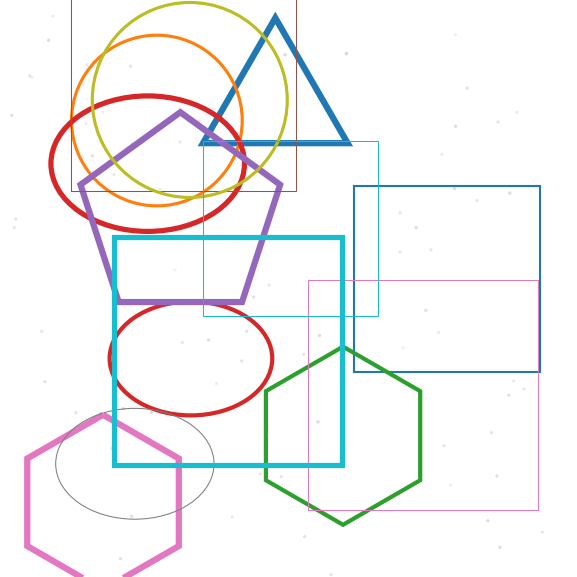[{"shape": "square", "thickness": 1, "radius": 0.81, "center": [0.774, 0.516]}, {"shape": "triangle", "thickness": 3, "radius": 0.72, "center": [0.477, 0.824]}, {"shape": "circle", "thickness": 1.5, "radius": 0.74, "center": [0.272, 0.79]}, {"shape": "hexagon", "thickness": 2, "radius": 0.77, "center": [0.594, 0.245]}, {"shape": "oval", "thickness": 2, "radius": 0.7, "center": [0.331, 0.378]}, {"shape": "oval", "thickness": 2.5, "radius": 0.84, "center": [0.256, 0.716]}, {"shape": "pentagon", "thickness": 3, "radius": 0.91, "center": [0.312, 0.623]}, {"shape": "square", "thickness": 0.5, "radius": 0.97, "center": [0.318, 0.863]}, {"shape": "hexagon", "thickness": 3, "radius": 0.76, "center": [0.178, 0.129]}, {"shape": "square", "thickness": 0.5, "radius": 1.0, "center": [0.733, 0.315]}, {"shape": "oval", "thickness": 0.5, "radius": 0.69, "center": [0.234, 0.196]}, {"shape": "circle", "thickness": 1.5, "radius": 0.84, "center": [0.329, 0.826]}, {"shape": "square", "thickness": 0.5, "radius": 0.76, "center": [0.504, 0.603]}, {"shape": "square", "thickness": 2.5, "radius": 0.99, "center": [0.395, 0.392]}]